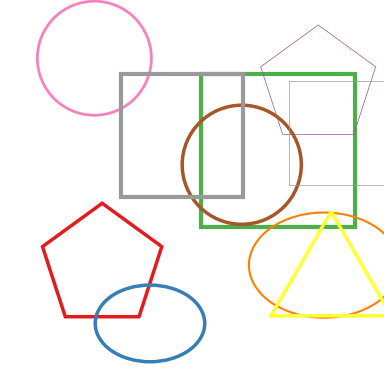[{"shape": "pentagon", "thickness": 2.5, "radius": 0.81, "center": [0.265, 0.309]}, {"shape": "oval", "thickness": 2.5, "radius": 0.71, "center": [0.39, 0.16]}, {"shape": "square", "thickness": 3, "radius": 1.0, "center": [0.722, 0.609]}, {"shape": "pentagon", "thickness": 0.5, "radius": 0.79, "center": [0.826, 0.778]}, {"shape": "oval", "thickness": 1.5, "radius": 0.98, "center": [0.842, 0.311]}, {"shape": "triangle", "thickness": 2.5, "radius": 0.9, "center": [0.86, 0.27]}, {"shape": "circle", "thickness": 2.5, "radius": 0.77, "center": [0.628, 0.572]}, {"shape": "circle", "thickness": 2, "radius": 0.74, "center": [0.245, 0.849]}, {"shape": "square", "thickness": 3, "radius": 0.8, "center": [0.472, 0.648]}, {"shape": "square", "thickness": 0.5, "radius": 0.67, "center": [0.886, 0.655]}]